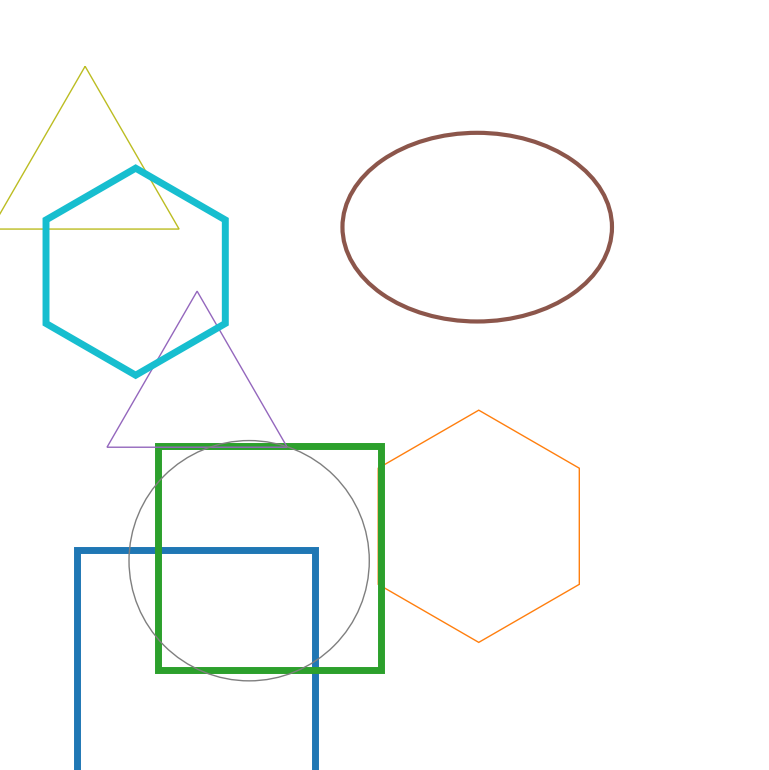[{"shape": "square", "thickness": 2.5, "radius": 0.77, "center": [0.254, 0.131]}, {"shape": "hexagon", "thickness": 0.5, "radius": 0.75, "center": [0.622, 0.317]}, {"shape": "square", "thickness": 2.5, "radius": 0.73, "center": [0.35, 0.275]}, {"shape": "triangle", "thickness": 0.5, "radius": 0.68, "center": [0.256, 0.487]}, {"shape": "oval", "thickness": 1.5, "radius": 0.88, "center": [0.62, 0.705]}, {"shape": "circle", "thickness": 0.5, "radius": 0.78, "center": [0.324, 0.272]}, {"shape": "triangle", "thickness": 0.5, "radius": 0.7, "center": [0.111, 0.773]}, {"shape": "hexagon", "thickness": 2.5, "radius": 0.67, "center": [0.176, 0.647]}]